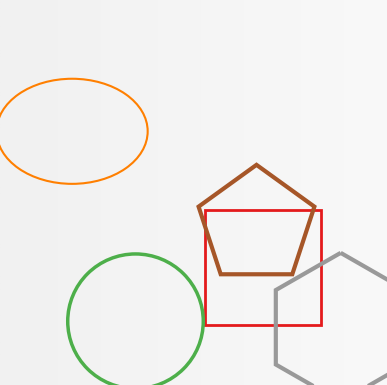[{"shape": "square", "thickness": 2, "radius": 0.75, "center": [0.679, 0.306]}, {"shape": "circle", "thickness": 2.5, "radius": 0.87, "center": [0.35, 0.165]}, {"shape": "oval", "thickness": 1.5, "radius": 0.97, "center": [0.186, 0.659]}, {"shape": "pentagon", "thickness": 3, "radius": 0.79, "center": [0.662, 0.415]}, {"shape": "hexagon", "thickness": 3, "radius": 0.97, "center": [0.879, 0.15]}]